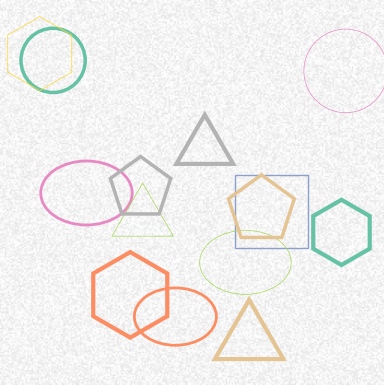[{"shape": "hexagon", "thickness": 3, "radius": 0.42, "center": [0.887, 0.396]}, {"shape": "circle", "thickness": 2.5, "radius": 0.42, "center": [0.138, 0.843]}, {"shape": "hexagon", "thickness": 3, "radius": 0.56, "center": [0.338, 0.234]}, {"shape": "oval", "thickness": 2, "radius": 0.53, "center": [0.455, 0.178]}, {"shape": "square", "thickness": 1, "radius": 0.48, "center": [0.705, 0.45]}, {"shape": "circle", "thickness": 0.5, "radius": 0.54, "center": [0.898, 0.816]}, {"shape": "oval", "thickness": 2, "radius": 0.59, "center": [0.225, 0.499]}, {"shape": "triangle", "thickness": 0.5, "radius": 0.46, "center": [0.371, 0.433]}, {"shape": "oval", "thickness": 0.5, "radius": 0.59, "center": [0.637, 0.319]}, {"shape": "hexagon", "thickness": 0.5, "radius": 0.48, "center": [0.103, 0.861]}, {"shape": "triangle", "thickness": 3, "radius": 0.51, "center": [0.647, 0.119]}, {"shape": "pentagon", "thickness": 2.5, "radius": 0.45, "center": [0.679, 0.456]}, {"shape": "pentagon", "thickness": 2.5, "radius": 0.41, "center": [0.365, 0.511]}, {"shape": "triangle", "thickness": 3, "radius": 0.43, "center": [0.532, 0.617]}]